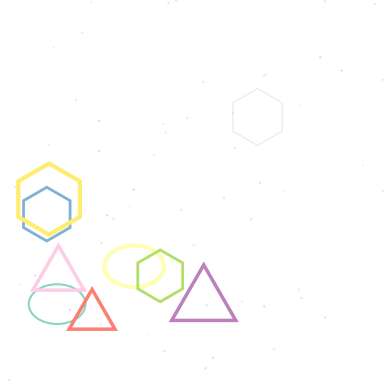[{"shape": "oval", "thickness": 1.5, "radius": 0.37, "center": [0.148, 0.21]}, {"shape": "oval", "thickness": 3, "radius": 0.39, "center": [0.348, 0.308]}, {"shape": "triangle", "thickness": 2.5, "radius": 0.34, "center": [0.239, 0.179]}, {"shape": "hexagon", "thickness": 2, "radius": 0.35, "center": [0.122, 0.444]}, {"shape": "hexagon", "thickness": 2, "radius": 0.34, "center": [0.416, 0.284]}, {"shape": "triangle", "thickness": 2.5, "radius": 0.39, "center": [0.152, 0.285]}, {"shape": "triangle", "thickness": 2.5, "radius": 0.48, "center": [0.529, 0.216]}, {"shape": "hexagon", "thickness": 0.5, "radius": 0.37, "center": [0.669, 0.696]}, {"shape": "hexagon", "thickness": 3, "radius": 0.46, "center": [0.127, 0.483]}]